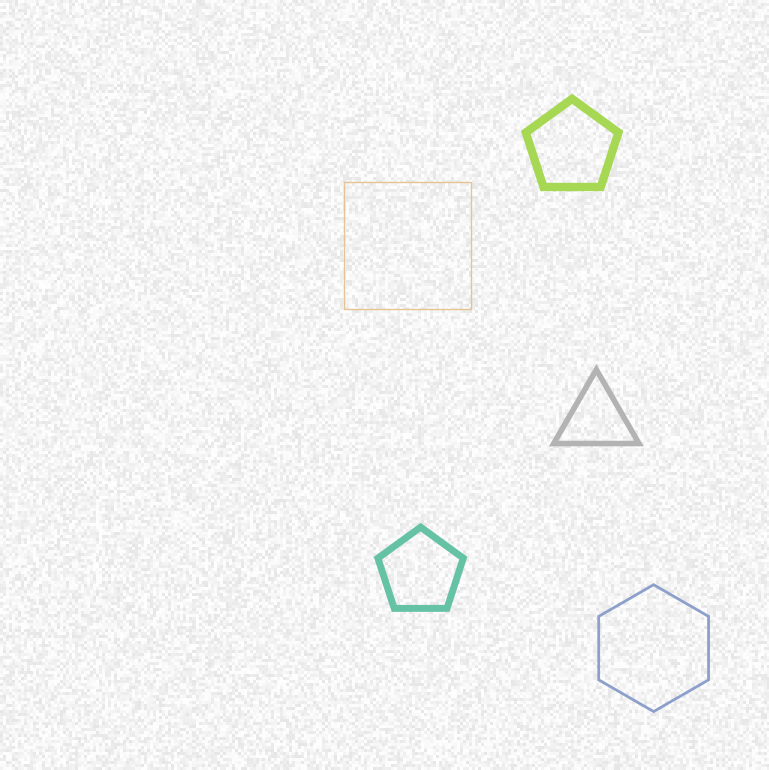[{"shape": "pentagon", "thickness": 2.5, "radius": 0.29, "center": [0.546, 0.257]}, {"shape": "hexagon", "thickness": 1, "radius": 0.41, "center": [0.849, 0.158]}, {"shape": "pentagon", "thickness": 3, "radius": 0.32, "center": [0.743, 0.808]}, {"shape": "square", "thickness": 0.5, "radius": 0.41, "center": [0.53, 0.681]}, {"shape": "triangle", "thickness": 2, "radius": 0.32, "center": [0.774, 0.456]}]